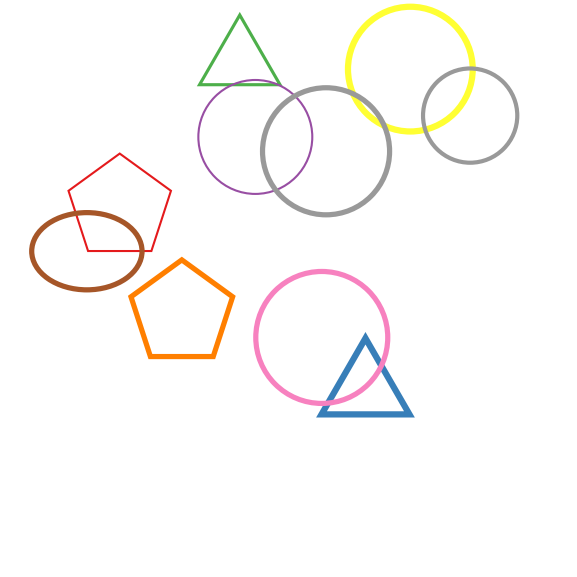[{"shape": "pentagon", "thickness": 1, "radius": 0.47, "center": [0.207, 0.64]}, {"shape": "triangle", "thickness": 3, "radius": 0.44, "center": [0.633, 0.326]}, {"shape": "triangle", "thickness": 1.5, "radius": 0.4, "center": [0.415, 0.893]}, {"shape": "circle", "thickness": 1, "radius": 0.49, "center": [0.442, 0.762]}, {"shape": "pentagon", "thickness": 2.5, "radius": 0.46, "center": [0.315, 0.457]}, {"shape": "circle", "thickness": 3, "radius": 0.54, "center": [0.711, 0.879]}, {"shape": "oval", "thickness": 2.5, "radius": 0.48, "center": [0.15, 0.564]}, {"shape": "circle", "thickness": 2.5, "radius": 0.57, "center": [0.557, 0.415]}, {"shape": "circle", "thickness": 2, "radius": 0.41, "center": [0.814, 0.799]}, {"shape": "circle", "thickness": 2.5, "radius": 0.55, "center": [0.565, 0.737]}]